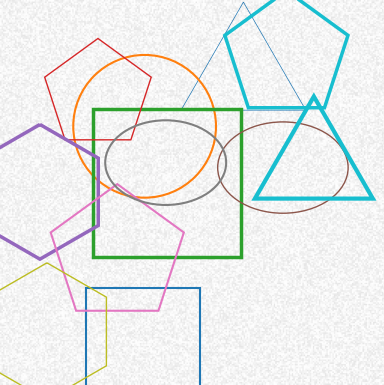[{"shape": "triangle", "thickness": 0.5, "radius": 0.94, "center": [0.632, 0.807]}, {"shape": "square", "thickness": 1.5, "radius": 0.74, "center": [0.372, 0.105]}, {"shape": "circle", "thickness": 1.5, "radius": 0.93, "center": [0.376, 0.672]}, {"shape": "square", "thickness": 2.5, "radius": 0.96, "center": [0.435, 0.525]}, {"shape": "pentagon", "thickness": 1, "radius": 0.73, "center": [0.254, 0.755]}, {"shape": "hexagon", "thickness": 2.5, "radius": 0.87, "center": [0.104, 0.502]}, {"shape": "oval", "thickness": 1, "radius": 0.85, "center": [0.735, 0.565]}, {"shape": "pentagon", "thickness": 1.5, "radius": 0.91, "center": [0.305, 0.34]}, {"shape": "oval", "thickness": 1.5, "radius": 0.79, "center": [0.43, 0.578]}, {"shape": "hexagon", "thickness": 1, "radius": 0.89, "center": [0.122, 0.139]}, {"shape": "pentagon", "thickness": 2.5, "radius": 0.84, "center": [0.744, 0.856]}, {"shape": "triangle", "thickness": 3, "radius": 0.88, "center": [0.815, 0.573]}]